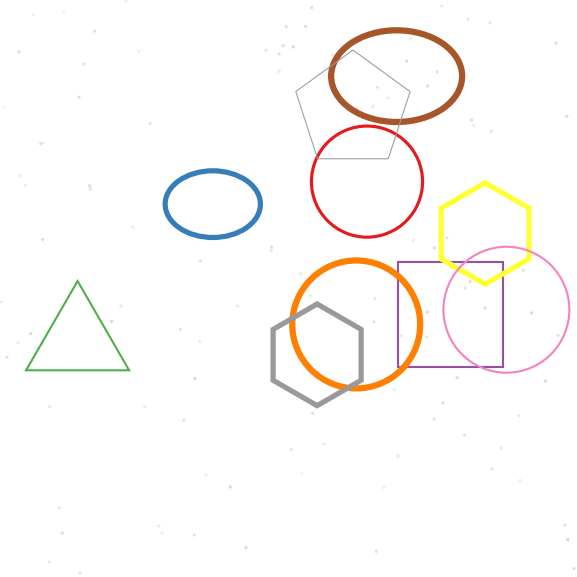[{"shape": "circle", "thickness": 1.5, "radius": 0.48, "center": [0.636, 0.685]}, {"shape": "oval", "thickness": 2.5, "radius": 0.41, "center": [0.368, 0.646]}, {"shape": "triangle", "thickness": 1, "radius": 0.52, "center": [0.134, 0.409]}, {"shape": "square", "thickness": 1, "radius": 0.45, "center": [0.78, 0.455]}, {"shape": "circle", "thickness": 3, "radius": 0.55, "center": [0.617, 0.437]}, {"shape": "hexagon", "thickness": 2.5, "radius": 0.44, "center": [0.84, 0.595]}, {"shape": "oval", "thickness": 3, "radius": 0.57, "center": [0.687, 0.867]}, {"shape": "circle", "thickness": 1, "radius": 0.55, "center": [0.877, 0.463]}, {"shape": "pentagon", "thickness": 0.5, "radius": 0.52, "center": [0.611, 0.808]}, {"shape": "hexagon", "thickness": 2.5, "radius": 0.44, "center": [0.549, 0.385]}]